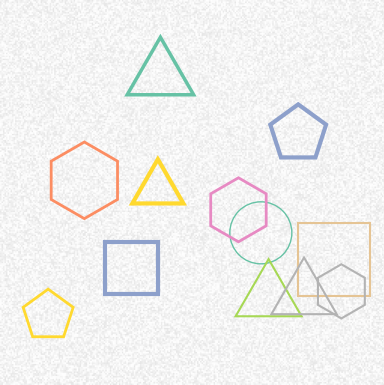[{"shape": "triangle", "thickness": 2.5, "radius": 0.5, "center": [0.417, 0.804]}, {"shape": "circle", "thickness": 1, "radius": 0.4, "center": [0.677, 0.395]}, {"shape": "hexagon", "thickness": 2, "radius": 0.5, "center": [0.219, 0.532]}, {"shape": "pentagon", "thickness": 3, "radius": 0.38, "center": [0.775, 0.653]}, {"shape": "square", "thickness": 3, "radius": 0.34, "center": [0.342, 0.305]}, {"shape": "hexagon", "thickness": 2, "radius": 0.42, "center": [0.619, 0.455]}, {"shape": "triangle", "thickness": 1.5, "radius": 0.49, "center": [0.698, 0.228]}, {"shape": "triangle", "thickness": 3, "radius": 0.38, "center": [0.41, 0.51]}, {"shape": "pentagon", "thickness": 2, "radius": 0.34, "center": [0.125, 0.181]}, {"shape": "square", "thickness": 1.5, "radius": 0.47, "center": [0.867, 0.326]}, {"shape": "hexagon", "thickness": 1.5, "radius": 0.35, "center": [0.887, 0.243]}, {"shape": "triangle", "thickness": 1.5, "radius": 0.49, "center": [0.79, 0.233]}]